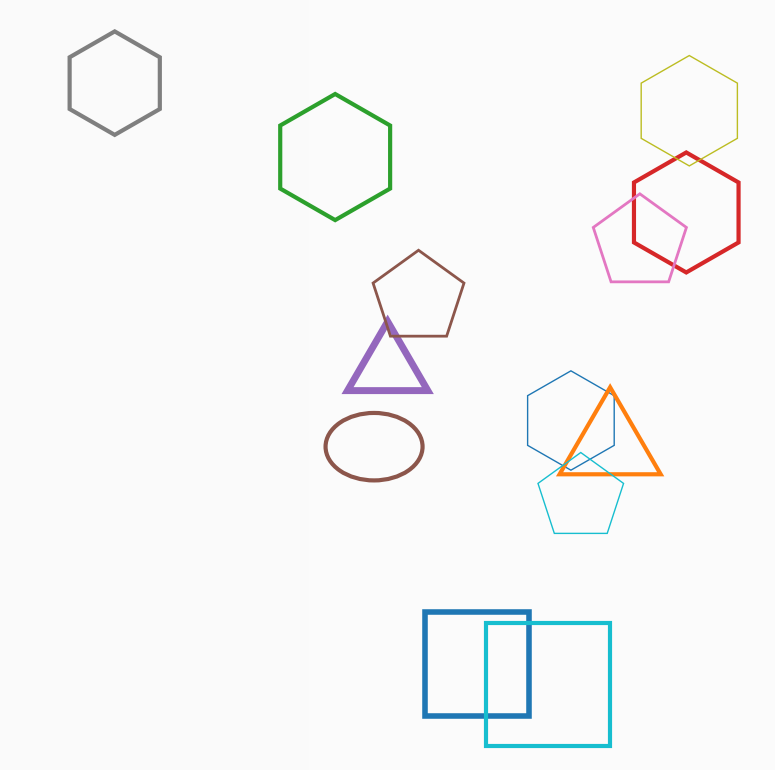[{"shape": "hexagon", "thickness": 0.5, "radius": 0.32, "center": [0.737, 0.454]}, {"shape": "square", "thickness": 2, "radius": 0.34, "center": [0.616, 0.138]}, {"shape": "triangle", "thickness": 1.5, "radius": 0.38, "center": [0.787, 0.422]}, {"shape": "hexagon", "thickness": 1.5, "radius": 0.41, "center": [0.432, 0.796]}, {"shape": "hexagon", "thickness": 1.5, "radius": 0.39, "center": [0.885, 0.724]}, {"shape": "triangle", "thickness": 2.5, "radius": 0.3, "center": [0.5, 0.523]}, {"shape": "oval", "thickness": 1.5, "radius": 0.31, "center": [0.483, 0.42]}, {"shape": "pentagon", "thickness": 1, "radius": 0.31, "center": [0.54, 0.613]}, {"shape": "pentagon", "thickness": 1, "radius": 0.32, "center": [0.826, 0.685]}, {"shape": "hexagon", "thickness": 1.5, "radius": 0.34, "center": [0.148, 0.892]}, {"shape": "hexagon", "thickness": 0.5, "radius": 0.36, "center": [0.889, 0.856]}, {"shape": "square", "thickness": 1.5, "radius": 0.4, "center": [0.707, 0.111]}, {"shape": "pentagon", "thickness": 0.5, "radius": 0.29, "center": [0.749, 0.354]}]